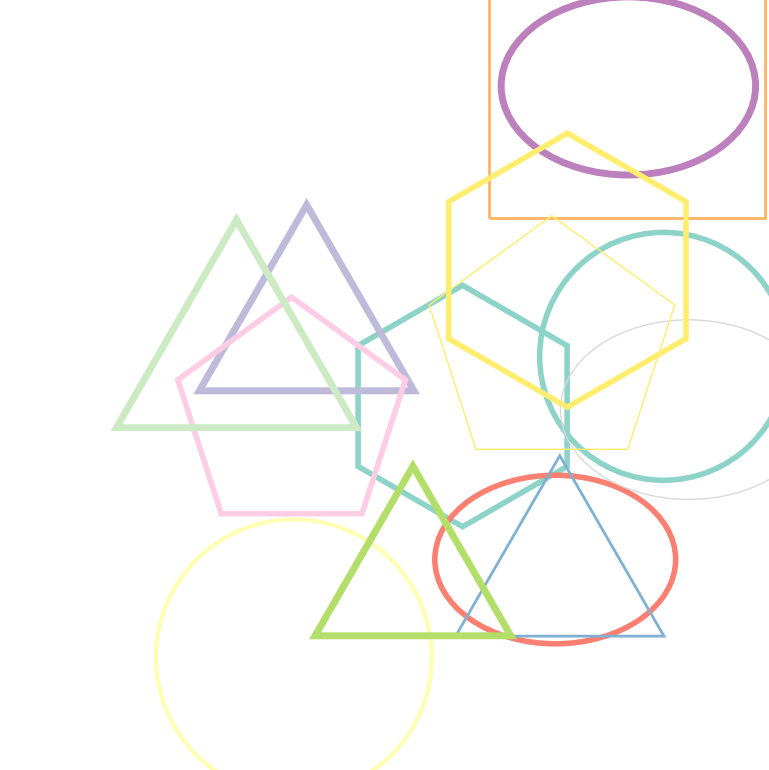[{"shape": "hexagon", "thickness": 2, "radius": 0.78, "center": [0.601, 0.473]}, {"shape": "circle", "thickness": 2, "radius": 0.8, "center": [0.862, 0.537]}, {"shape": "circle", "thickness": 1.5, "radius": 0.9, "center": [0.382, 0.146]}, {"shape": "triangle", "thickness": 2.5, "radius": 0.8, "center": [0.398, 0.573]}, {"shape": "oval", "thickness": 2, "radius": 0.78, "center": [0.721, 0.273]}, {"shape": "triangle", "thickness": 1, "radius": 0.78, "center": [0.727, 0.252]}, {"shape": "square", "thickness": 1, "radius": 0.9, "center": [0.814, 0.896]}, {"shape": "triangle", "thickness": 2.5, "radius": 0.73, "center": [0.536, 0.248]}, {"shape": "pentagon", "thickness": 2, "radius": 0.78, "center": [0.379, 0.459]}, {"shape": "oval", "thickness": 0.5, "radius": 0.83, "center": [0.894, 0.468]}, {"shape": "oval", "thickness": 2.5, "radius": 0.83, "center": [0.816, 0.888]}, {"shape": "triangle", "thickness": 2.5, "radius": 0.9, "center": [0.307, 0.535]}, {"shape": "pentagon", "thickness": 0.5, "radius": 0.84, "center": [0.717, 0.552]}, {"shape": "hexagon", "thickness": 2, "radius": 0.89, "center": [0.737, 0.649]}]